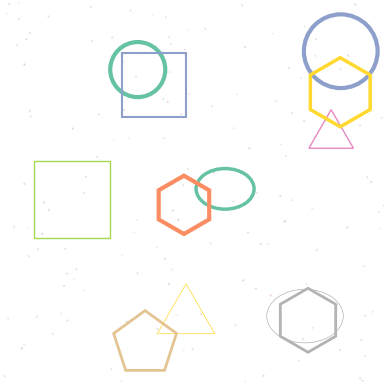[{"shape": "oval", "thickness": 2.5, "radius": 0.38, "center": [0.585, 0.509]}, {"shape": "circle", "thickness": 3, "radius": 0.36, "center": [0.358, 0.819]}, {"shape": "hexagon", "thickness": 3, "radius": 0.38, "center": [0.478, 0.468]}, {"shape": "circle", "thickness": 3, "radius": 0.48, "center": [0.885, 0.867]}, {"shape": "square", "thickness": 1.5, "radius": 0.41, "center": [0.4, 0.779]}, {"shape": "triangle", "thickness": 1, "radius": 0.33, "center": [0.86, 0.648]}, {"shape": "square", "thickness": 1, "radius": 0.5, "center": [0.187, 0.482]}, {"shape": "triangle", "thickness": 0.5, "radius": 0.43, "center": [0.483, 0.176]}, {"shape": "hexagon", "thickness": 2.5, "radius": 0.45, "center": [0.884, 0.76]}, {"shape": "pentagon", "thickness": 2, "radius": 0.43, "center": [0.377, 0.107]}, {"shape": "hexagon", "thickness": 2, "radius": 0.42, "center": [0.8, 0.168]}, {"shape": "oval", "thickness": 0.5, "radius": 0.5, "center": [0.792, 0.179]}]